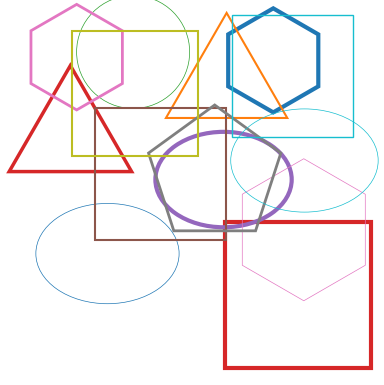[{"shape": "hexagon", "thickness": 3, "radius": 0.68, "center": [0.71, 0.843]}, {"shape": "oval", "thickness": 0.5, "radius": 0.93, "center": [0.279, 0.341]}, {"shape": "triangle", "thickness": 1.5, "radius": 0.91, "center": [0.589, 0.785]}, {"shape": "circle", "thickness": 0.5, "radius": 0.73, "center": [0.346, 0.865]}, {"shape": "triangle", "thickness": 2.5, "radius": 0.92, "center": [0.183, 0.646]}, {"shape": "square", "thickness": 3, "radius": 0.95, "center": [0.775, 0.234]}, {"shape": "oval", "thickness": 3, "radius": 0.89, "center": [0.581, 0.534]}, {"shape": "square", "thickness": 1.5, "radius": 0.86, "center": [0.417, 0.548]}, {"shape": "hexagon", "thickness": 2, "radius": 0.69, "center": [0.199, 0.852]}, {"shape": "hexagon", "thickness": 0.5, "radius": 0.92, "center": [0.789, 0.403]}, {"shape": "pentagon", "thickness": 2, "radius": 0.9, "center": [0.558, 0.547]}, {"shape": "square", "thickness": 1.5, "radius": 0.82, "center": [0.351, 0.757]}, {"shape": "oval", "thickness": 0.5, "radius": 0.96, "center": [0.791, 0.583]}, {"shape": "square", "thickness": 1, "radius": 0.79, "center": [0.76, 0.802]}]